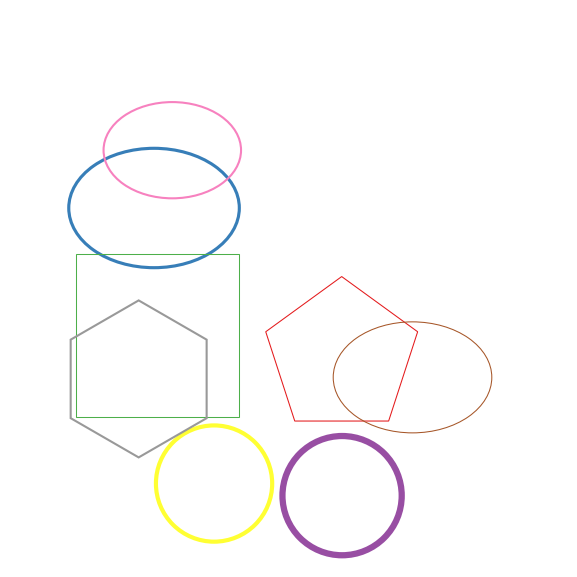[{"shape": "pentagon", "thickness": 0.5, "radius": 0.69, "center": [0.592, 0.382]}, {"shape": "oval", "thickness": 1.5, "radius": 0.74, "center": [0.267, 0.639]}, {"shape": "square", "thickness": 0.5, "radius": 0.71, "center": [0.274, 0.418]}, {"shape": "circle", "thickness": 3, "radius": 0.52, "center": [0.592, 0.141]}, {"shape": "circle", "thickness": 2, "radius": 0.5, "center": [0.371, 0.162]}, {"shape": "oval", "thickness": 0.5, "radius": 0.69, "center": [0.714, 0.346]}, {"shape": "oval", "thickness": 1, "radius": 0.6, "center": [0.298, 0.739]}, {"shape": "hexagon", "thickness": 1, "radius": 0.68, "center": [0.24, 0.343]}]